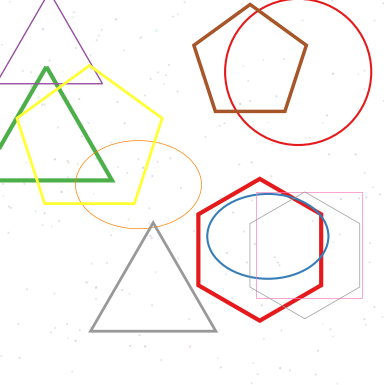[{"shape": "circle", "thickness": 1.5, "radius": 0.95, "center": [0.774, 0.813]}, {"shape": "hexagon", "thickness": 3, "radius": 0.92, "center": [0.675, 0.351]}, {"shape": "oval", "thickness": 1.5, "radius": 0.79, "center": [0.696, 0.386]}, {"shape": "triangle", "thickness": 3, "radius": 0.98, "center": [0.12, 0.63]}, {"shape": "triangle", "thickness": 1, "radius": 0.8, "center": [0.128, 0.862]}, {"shape": "oval", "thickness": 0.5, "radius": 0.82, "center": [0.36, 0.52]}, {"shape": "pentagon", "thickness": 2, "radius": 0.99, "center": [0.233, 0.632]}, {"shape": "pentagon", "thickness": 2.5, "radius": 0.77, "center": [0.65, 0.835]}, {"shape": "square", "thickness": 0.5, "radius": 0.69, "center": [0.803, 0.364]}, {"shape": "hexagon", "thickness": 0.5, "radius": 0.82, "center": [0.792, 0.337]}, {"shape": "triangle", "thickness": 2, "radius": 0.94, "center": [0.398, 0.234]}]